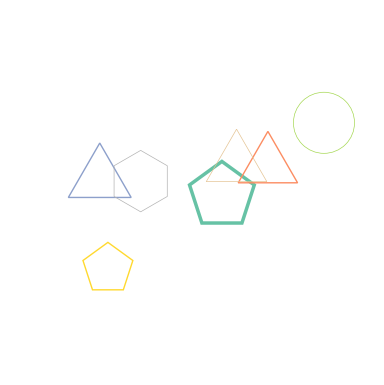[{"shape": "pentagon", "thickness": 2.5, "radius": 0.44, "center": [0.576, 0.492]}, {"shape": "triangle", "thickness": 1, "radius": 0.44, "center": [0.696, 0.57]}, {"shape": "triangle", "thickness": 1, "radius": 0.47, "center": [0.259, 0.534]}, {"shape": "circle", "thickness": 0.5, "radius": 0.4, "center": [0.841, 0.681]}, {"shape": "pentagon", "thickness": 1, "radius": 0.34, "center": [0.28, 0.302]}, {"shape": "triangle", "thickness": 0.5, "radius": 0.45, "center": [0.614, 0.574]}, {"shape": "hexagon", "thickness": 0.5, "radius": 0.4, "center": [0.365, 0.53]}]